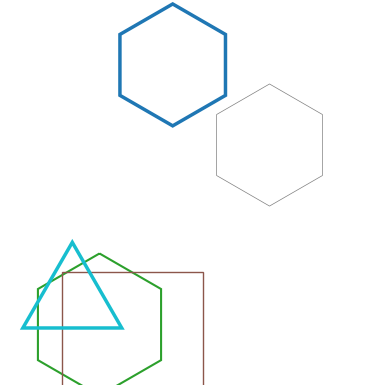[{"shape": "hexagon", "thickness": 2.5, "radius": 0.79, "center": [0.449, 0.831]}, {"shape": "hexagon", "thickness": 1.5, "radius": 0.92, "center": [0.258, 0.157]}, {"shape": "square", "thickness": 1, "radius": 0.91, "center": [0.344, 0.11]}, {"shape": "hexagon", "thickness": 0.5, "radius": 0.79, "center": [0.7, 0.623]}, {"shape": "triangle", "thickness": 2.5, "radius": 0.74, "center": [0.188, 0.222]}]